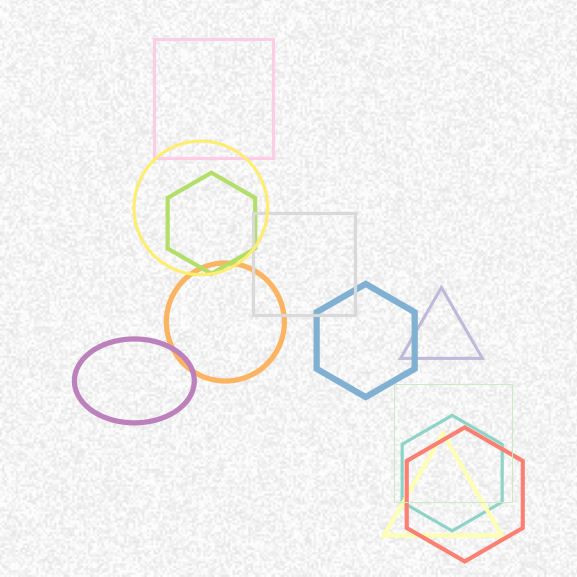[{"shape": "hexagon", "thickness": 1.5, "radius": 0.5, "center": [0.783, 0.18]}, {"shape": "triangle", "thickness": 2, "radius": 0.59, "center": [0.767, 0.131]}, {"shape": "triangle", "thickness": 1.5, "radius": 0.41, "center": [0.764, 0.42]}, {"shape": "hexagon", "thickness": 2, "radius": 0.58, "center": [0.805, 0.143]}, {"shape": "hexagon", "thickness": 3, "radius": 0.49, "center": [0.633, 0.41]}, {"shape": "circle", "thickness": 2.5, "radius": 0.51, "center": [0.39, 0.442]}, {"shape": "hexagon", "thickness": 2, "radius": 0.44, "center": [0.366, 0.613]}, {"shape": "square", "thickness": 1.5, "radius": 0.52, "center": [0.37, 0.828]}, {"shape": "square", "thickness": 1.5, "radius": 0.44, "center": [0.527, 0.542]}, {"shape": "oval", "thickness": 2.5, "radius": 0.52, "center": [0.233, 0.34]}, {"shape": "square", "thickness": 0.5, "radius": 0.51, "center": [0.785, 0.232]}, {"shape": "circle", "thickness": 1.5, "radius": 0.58, "center": [0.348, 0.639]}]